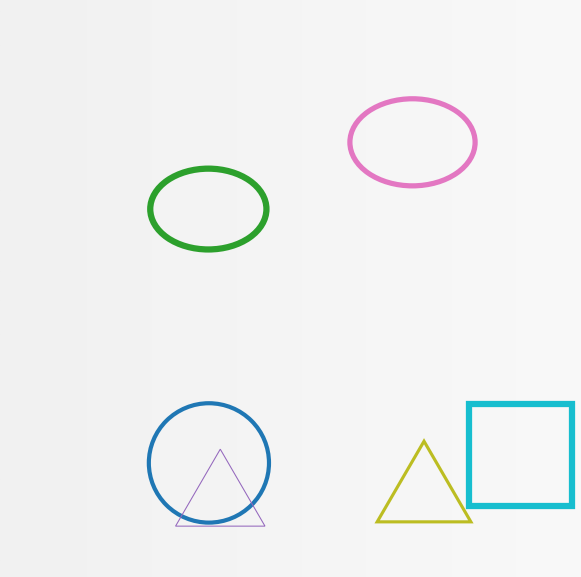[{"shape": "circle", "thickness": 2, "radius": 0.52, "center": [0.359, 0.198]}, {"shape": "oval", "thickness": 3, "radius": 0.5, "center": [0.358, 0.637]}, {"shape": "triangle", "thickness": 0.5, "radius": 0.44, "center": [0.379, 0.132]}, {"shape": "oval", "thickness": 2.5, "radius": 0.54, "center": [0.71, 0.753]}, {"shape": "triangle", "thickness": 1.5, "radius": 0.47, "center": [0.73, 0.142]}, {"shape": "square", "thickness": 3, "radius": 0.44, "center": [0.895, 0.212]}]